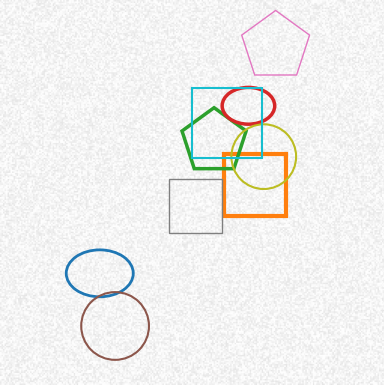[{"shape": "oval", "thickness": 2, "radius": 0.44, "center": [0.259, 0.29]}, {"shape": "square", "thickness": 3, "radius": 0.4, "center": [0.662, 0.519]}, {"shape": "pentagon", "thickness": 2.5, "radius": 0.44, "center": [0.556, 0.633]}, {"shape": "oval", "thickness": 2.5, "radius": 0.34, "center": [0.645, 0.725]}, {"shape": "circle", "thickness": 1.5, "radius": 0.44, "center": [0.299, 0.153]}, {"shape": "pentagon", "thickness": 1, "radius": 0.46, "center": [0.716, 0.88]}, {"shape": "square", "thickness": 1, "radius": 0.35, "center": [0.508, 0.464]}, {"shape": "circle", "thickness": 1.5, "radius": 0.42, "center": [0.685, 0.593]}, {"shape": "square", "thickness": 1.5, "radius": 0.46, "center": [0.591, 0.682]}]